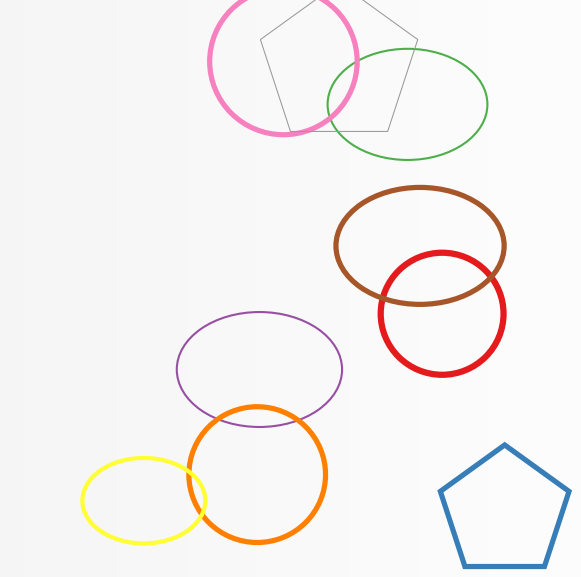[{"shape": "circle", "thickness": 3, "radius": 0.53, "center": [0.761, 0.456]}, {"shape": "pentagon", "thickness": 2.5, "radius": 0.58, "center": [0.868, 0.112]}, {"shape": "oval", "thickness": 1, "radius": 0.69, "center": [0.701, 0.818]}, {"shape": "oval", "thickness": 1, "radius": 0.71, "center": [0.446, 0.359]}, {"shape": "circle", "thickness": 2.5, "radius": 0.59, "center": [0.443, 0.177]}, {"shape": "oval", "thickness": 2, "radius": 0.53, "center": [0.247, 0.132]}, {"shape": "oval", "thickness": 2.5, "radius": 0.72, "center": [0.723, 0.573]}, {"shape": "circle", "thickness": 2.5, "radius": 0.63, "center": [0.488, 0.893]}, {"shape": "pentagon", "thickness": 0.5, "radius": 0.71, "center": [0.583, 0.887]}]